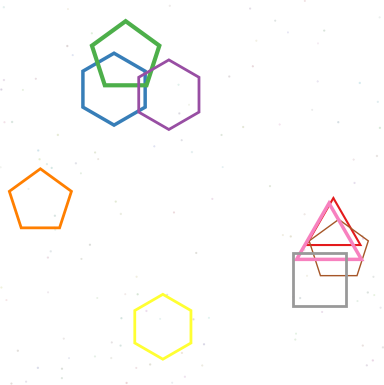[{"shape": "triangle", "thickness": 1.5, "radius": 0.41, "center": [0.866, 0.404]}, {"shape": "hexagon", "thickness": 2.5, "radius": 0.47, "center": [0.296, 0.768]}, {"shape": "pentagon", "thickness": 3, "radius": 0.46, "center": [0.326, 0.853]}, {"shape": "hexagon", "thickness": 2, "radius": 0.45, "center": [0.439, 0.754]}, {"shape": "pentagon", "thickness": 2, "radius": 0.42, "center": [0.105, 0.477]}, {"shape": "hexagon", "thickness": 2, "radius": 0.42, "center": [0.423, 0.151]}, {"shape": "pentagon", "thickness": 1, "radius": 0.4, "center": [0.88, 0.349]}, {"shape": "triangle", "thickness": 2.5, "radius": 0.49, "center": [0.855, 0.375]}, {"shape": "square", "thickness": 2, "radius": 0.34, "center": [0.83, 0.275]}]